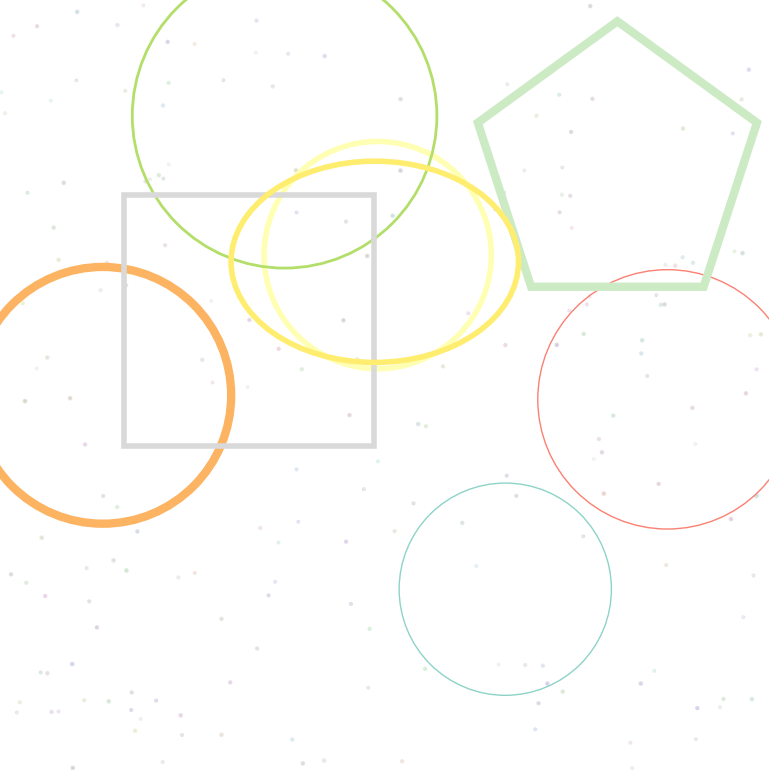[{"shape": "circle", "thickness": 0.5, "radius": 0.69, "center": [0.656, 0.235]}, {"shape": "circle", "thickness": 2, "radius": 0.74, "center": [0.49, 0.669]}, {"shape": "circle", "thickness": 0.5, "radius": 0.84, "center": [0.867, 0.481]}, {"shape": "circle", "thickness": 3, "radius": 0.83, "center": [0.133, 0.487]}, {"shape": "circle", "thickness": 1, "radius": 0.99, "center": [0.37, 0.85]}, {"shape": "square", "thickness": 2, "radius": 0.81, "center": [0.323, 0.584]}, {"shape": "pentagon", "thickness": 3, "radius": 0.95, "center": [0.802, 0.782]}, {"shape": "oval", "thickness": 2, "radius": 0.93, "center": [0.487, 0.66]}]